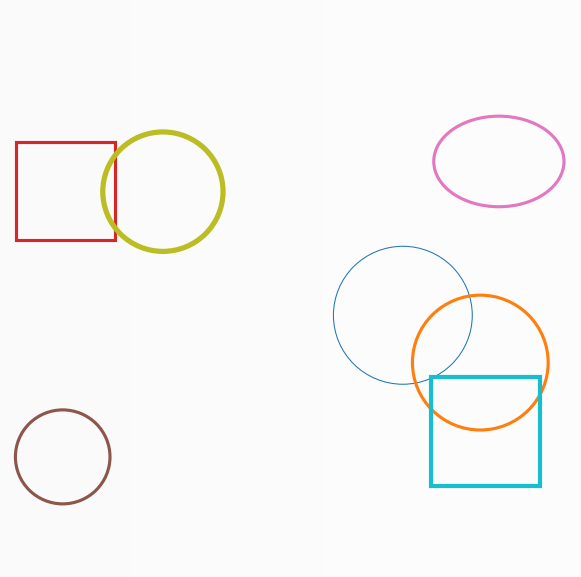[{"shape": "circle", "thickness": 0.5, "radius": 0.6, "center": [0.693, 0.453]}, {"shape": "circle", "thickness": 1.5, "radius": 0.58, "center": [0.826, 0.371]}, {"shape": "square", "thickness": 1.5, "radius": 0.43, "center": [0.112, 0.668]}, {"shape": "circle", "thickness": 1.5, "radius": 0.41, "center": [0.108, 0.208]}, {"shape": "oval", "thickness": 1.5, "radius": 0.56, "center": [0.858, 0.72]}, {"shape": "circle", "thickness": 2.5, "radius": 0.52, "center": [0.28, 0.667]}, {"shape": "square", "thickness": 2, "radius": 0.47, "center": [0.835, 0.252]}]